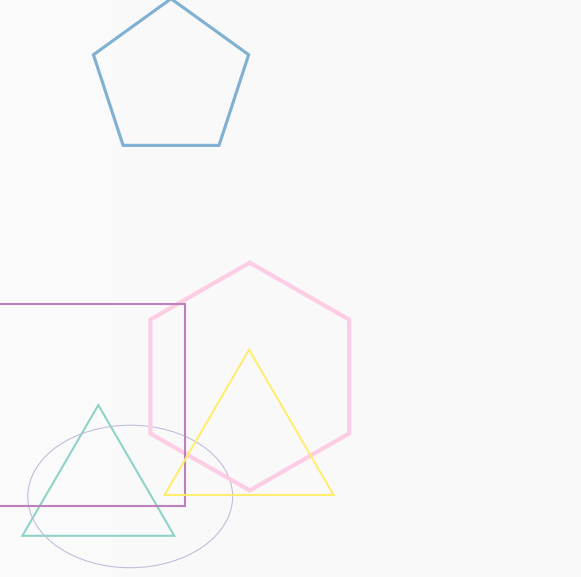[{"shape": "triangle", "thickness": 1, "radius": 0.75, "center": [0.169, 0.147]}, {"shape": "oval", "thickness": 0.5, "radius": 0.88, "center": [0.224, 0.139]}, {"shape": "pentagon", "thickness": 1.5, "radius": 0.7, "center": [0.294, 0.861]}, {"shape": "hexagon", "thickness": 2, "radius": 0.99, "center": [0.43, 0.347]}, {"shape": "square", "thickness": 1, "radius": 0.88, "center": [0.143, 0.297]}, {"shape": "triangle", "thickness": 1, "radius": 0.84, "center": [0.429, 0.226]}]